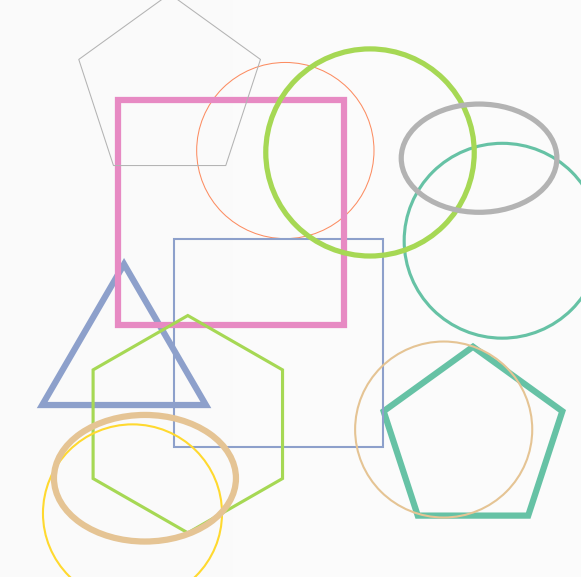[{"shape": "pentagon", "thickness": 3, "radius": 0.81, "center": [0.814, 0.237]}, {"shape": "circle", "thickness": 1.5, "radius": 0.84, "center": [0.864, 0.582]}, {"shape": "circle", "thickness": 0.5, "radius": 0.76, "center": [0.491, 0.738]}, {"shape": "square", "thickness": 1, "radius": 0.9, "center": [0.479, 0.405]}, {"shape": "triangle", "thickness": 3, "radius": 0.81, "center": [0.213, 0.379]}, {"shape": "square", "thickness": 3, "radius": 0.97, "center": [0.398, 0.631]}, {"shape": "circle", "thickness": 2.5, "radius": 0.9, "center": [0.637, 0.735]}, {"shape": "hexagon", "thickness": 1.5, "radius": 0.94, "center": [0.323, 0.265]}, {"shape": "circle", "thickness": 1, "radius": 0.77, "center": [0.228, 0.11]}, {"shape": "circle", "thickness": 1, "radius": 0.76, "center": [0.763, 0.255]}, {"shape": "oval", "thickness": 3, "radius": 0.78, "center": [0.249, 0.171]}, {"shape": "pentagon", "thickness": 0.5, "radius": 0.82, "center": [0.292, 0.845]}, {"shape": "oval", "thickness": 2.5, "radius": 0.67, "center": [0.824, 0.725]}]